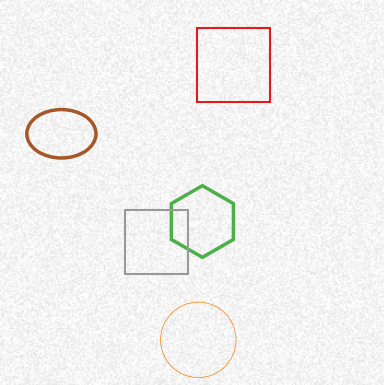[{"shape": "square", "thickness": 1.5, "radius": 0.48, "center": [0.607, 0.831]}, {"shape": "hexagon", "thickness": 2.5, "radius": 0.47, "center": [0.526, 0.425]}, {"shape": "circle", "thickness": 0.5, "radius": 0.49, "center": [0.515, 0.117]}, {"shape": "oval", "thickness": 2.5, "radius": 0.45, "center": [0.159, 0.653]}, {"shape": "square", "thickness": 1.5, "radius": 0.41, "center": [0.407, 0.372]}]